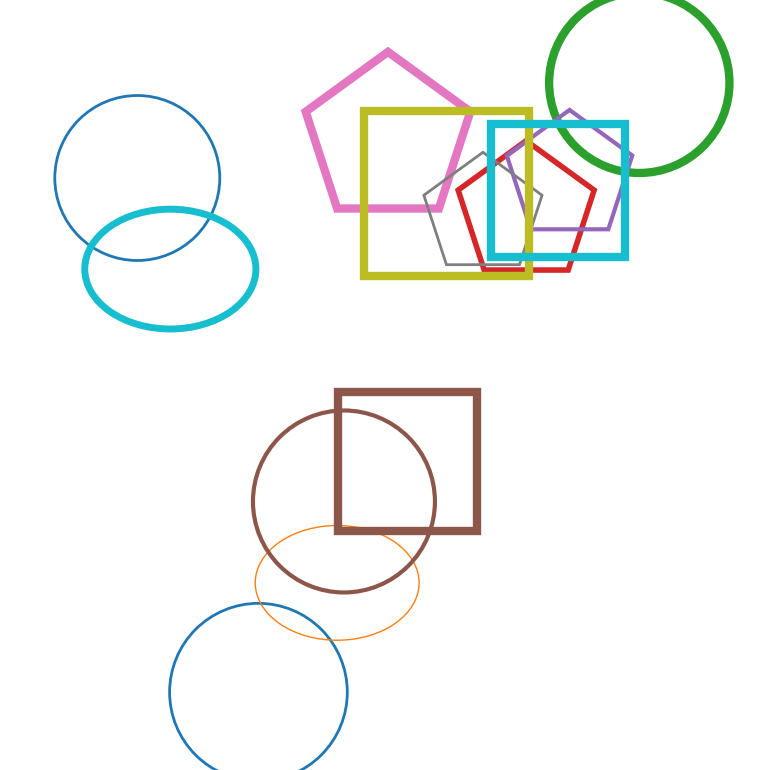[{"shape": "circle", "thickness": 1, "radius": 0.54, "center": [0.178, 0.769]}, {"shape": "circle", "thickness": 1, "radius": 0.58, "center": [0.336, 0.101]}, {"shape": "oval", "thickness": 0.5, "radius": 0.53, "center": [0.438, 0.243]}, {"shape": "circle", "thickness": 3, "radius": 0.59, "center": [0.83, 0.892]}, {"shape": "pentagon", "thickness": 2, "radius": 0.46, "center": [0.683, 0.724]}, {"shape": "pentagon", "thickness": 1.5, "radius": 0.43, "center": [0.74, 0.772]}, {"shape": "circle", "thickness": 1.5, "radius": 0.59, "center": [0.447, 0.349]}, {"shape": "square", "thickness": 3, "radius": 0.45, "center": [0.529, 0.4]}, {"shape": "pentagon", "thickness": 3, "radius": 0.56, "center": [0.504, 0.82]}, {"shape": "pentagon", "thickness": 1, "radius": 0.4, "center": [0.627, 0.722]}, {"shape": "square", "thickness": 3, "radius": 0.54, "center": [0.58, 0.749]}, {"shape": "square", "thickness": 3, "radius": 0.43, "center": [0.725, 0.752]}, {"shape": "oval", "thickness": 2.5, "radius": 0.56, "center": [0.221, 0.651]}]